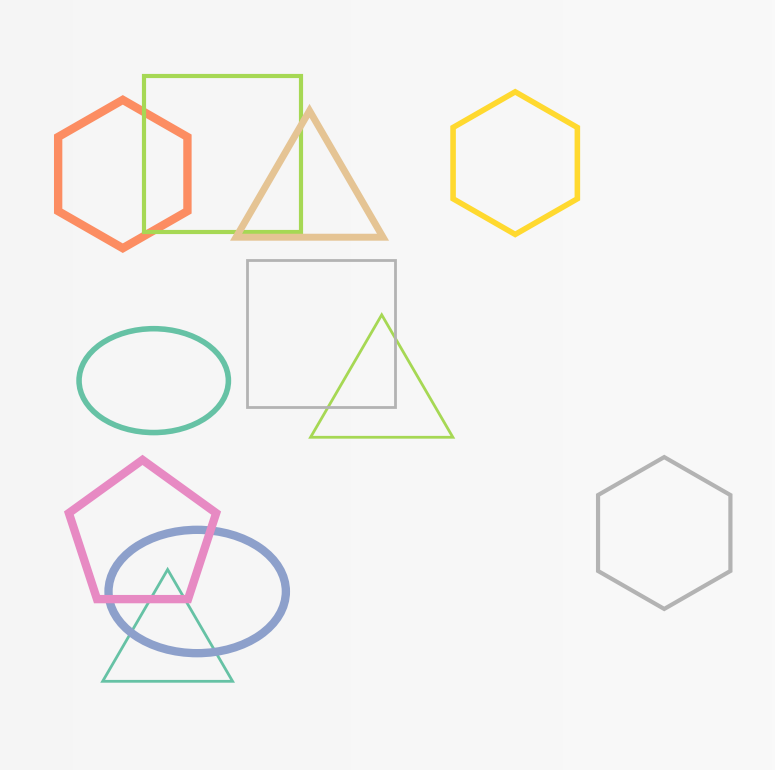[{"shape": "oval", "thickness": 2, "radius": 0.48, "center": [0.198, 0.506]}, {"shape": "triangle", "thickness": 1, "radius": 0.48, "center": [0.216, 0.164]}, {"shape": "hexagon", "thickness": 3, "radius": 0.48, "center": [0.158, 0.774]}, {"shape": "oval", "thickness": 3, "radius": 0.57, "center": [0.254, 0.232]}, {"shape": "pentagon", "thickness": 3, "radius": 0.5, "center": [0.184, 0.303]}, {"shape": "triangle", "thickness": 1, "radius": 0.53, "center": [0.493, 0.485]}, {"shape": "square", "thickness": 1.5, "radius": 0.5, "center": [0.287, 0.8]}, {"shape": "hexagon", "thickness": 2, "radius": 0.46, "center": [0.665, 0.788]}, {"shape": "triangle", "thickness": 2.5, "radius": 0.55, "center": [0.399, 0.747]}, {"shape": "hexagon", "thickness": 1.5, "radius": 0.49, "center": [0.857, 0.308]}, {"shape": "square", "thickness": 1, "radius": 0.48, "center": [0.414, 0.567]}]